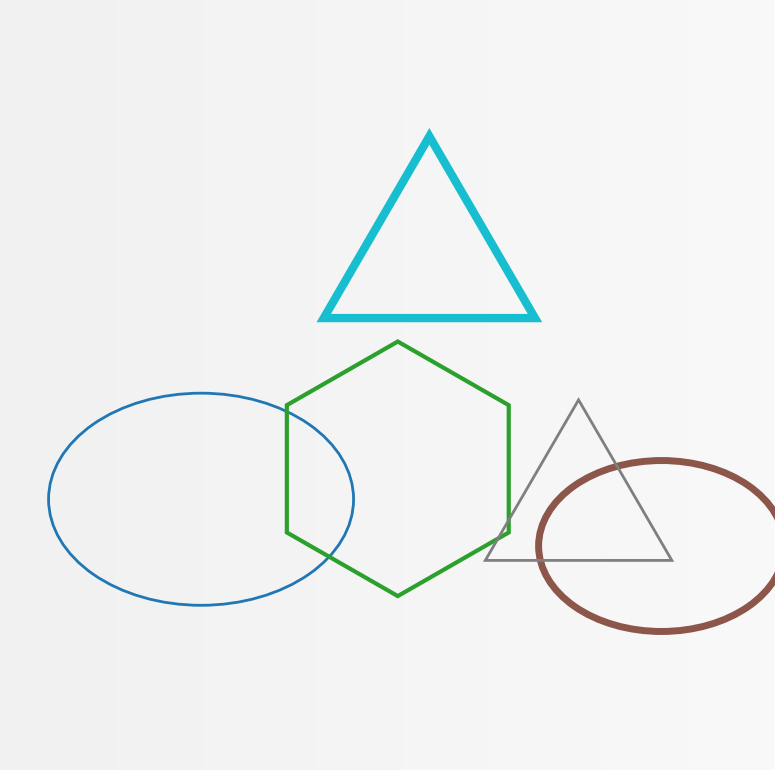[{"shape": "oval", "thickness": 1, "radius": 0.98, "center": [0.259, 0.352]}, {"shape": "hexagon", "thickness": 1.5, "radius": 0.83, "center": [0.513, 0.391]}, {"shape": "oval", "thickness": 2.5, "radius": 0.79, "center": [0.854, 0.291]}, {"shape": "triangle", "thickness": 1, "radius": 0.69, "center": [0.747, 0.342]}, {"shape": "triangle", "thickness": 3, "radius": 0.79, "center": [0.554, 0.666]}]